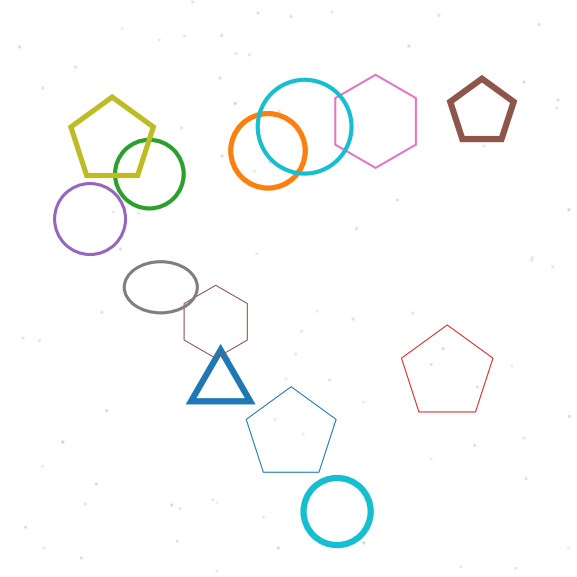[{"shape": "pentagon", "thickness": 0.5, "radius": 0.41, "center": [0.504, 0.248]}, {"shape": "triangle", "thickness": 3, "radius": 0.3, "center": [0.382, 0.334]}, {"shape": "circle", "thickness": 2.5, "radius": 0.32, "center": [0.464, 0.738]}, {"shape": "circle", "thickness": 2, "radius": 0.3, "center": [0.259, 0.698]}, {"shape": "pentagon", "thickness": 0.5, "radius": 0.42, "center": [0.774, 0.353]}, {"shape": "circle", "thickness": 1.5, "radius": 0.31, "center": [0.156, 0.62]}, {"shape": "hexagon", "thickness": 0.5, "radius": 0.32, "center": [0.374, 0.442]}, {"shape": "pentagon", "thickness": 3, "radius": 0.29, "center": [0.835, 0.805]}, {"shape": "hexagon", "thickness": 1, "radius": 0.4, "center": [0.65, 0.789]}, {"shape": "oval", "thickness": 1.5, "radius": 0.32, "center": [0.278, 0.502]}, {"shape": "pentagon", "thickness": 2.5, "radius": 0.38, "center": [0.194, 0.756]}, {"shape": "circle", "thickness": 3, "radius": 0.29, "center": [0.584, 0.113]}, {"shape": "circle", "thickness": 2, "radius": 0.41, "center": [0.527, 0.78]}]